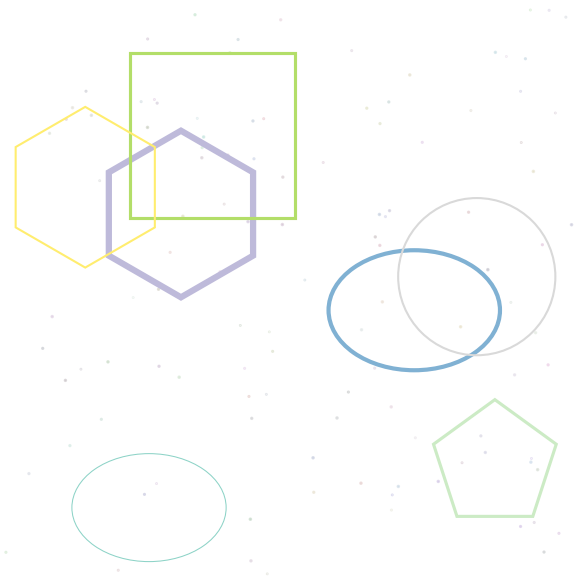[{"shape": "oval", "thickness": 0.5, "radius": 0.67, "center": [0.258, 0.12]}, {"shape": "hexagon", "thickness": 3, "radius": 0.72, "center": [0.313, 0.629]}, {"shape": "oval", "thickness": 2, "radius": 0.74, "center": [0.717, 0.462]}, {"shape": "square", "thickness": 1.5, "radius": 0.71, "center": [0.368, 0.765]}, {"shape": "circle", "thickness": 1, "radius": 0.68, "center": [0.826, 0.52]}, {"shape": "pentagon", "thickness": 1.5, "radius": 0.56, "center": [0.857, 0.195]}, {"shape": "hexagon", "thickness": 1, "radius": 0.7, "center": [0.148, 0.675]}]